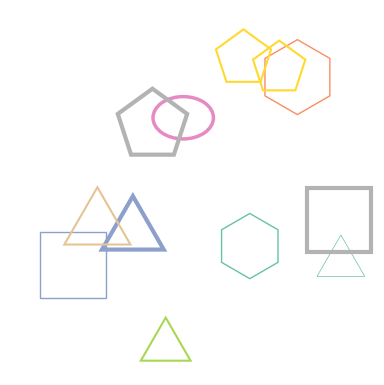[{"shape": "hexagon", "thickness": 1, "radius": 0.42, "center": [0.649, 0.361]}, {"shape": "triangle", "thickness": 0.5, "radius": 0.36, "center": [0.885, 0.318]}, {"shape": "hexagon", "thickness": 1, "radius": 0.49, "center": [0.772, 0.8]}, {"shape": "triangle", "thickness": 3, "radius": 0.46, "center": [0.345, 0.398]}, {"shape": "square", "thickness": 1, "radius": 0.43, "center": [0.19, 0.311]}, {"shape": "oval", "thickness": 2.5, "radius": 0.39, "center": [0.476, 0.694]}, {"shape": "triangle", "thickness": 1.5, "radius": 0.37, "center": [0.43, 0.1]}, {"shape": "pentagon", "thickness": 1.5, "radius": 0.36, "center": [0.725, 0.823]}, {"shape": "pentagon", "thickness": 1.5, "radius": 0.38, "center": [0.632, 0.848]}, {"shape": "triangle", "thickness": 1.5, "radius": 0.5, "center": [0.253, 0.414]}, {"shape": "square", "thickness": 3, "radius": 0.41, "center": [0.881, 0.428]}, {"shape": "pentagon", "thickness": 3, "radius": 0.47, "center": [0.396, 0.675]}]